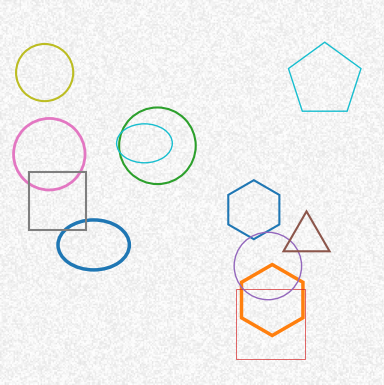[{"shape": "hexagon", "thickness": 1.5, "radius": 0.38, "center": [0.659, 0.455]}, {"shape": "oval", "thickness": 2.5, "radius": 0.46, "center": [0.243, 0.364]}, {"shape": "hexagon", "thickness": 2.5, "radius": 0.46, "center": [0.707, 0.221]}, {"shape": "circle", "thickness": 1.5, "radius": 0.5, "center": [0.409, 0.621]}, {"shape": "square", "thickness": 0.5, "radius": 0.45, "center": [0.703, 0.159]}, {"shape": "circle", "thickness": 1, "radius": 0.44, "center": [0.696, 0.309]}, {"shape": "triangle", "thickness": 1.5, "radius": 0.35, "center": [0.796, 0.382]}, {"shape": "circle", "thickness": 2, "radius": 0.46, "center": [0.128, 0.599]}, {"shape": "square", "thickness": 1.5, "radius": 0.37, "center": [0.15, 0.477]}, {"shape": "circle", "thickness": 1.5, "radius": 0.37, "center": [0.116, 0.812]}, {"shape": "pentagon", "thickness": 1, "radius": 0.5, "center": [0.843, 0.791]}, {"shape": "oval", "thickness": 1, "radius": 0.36, "center": [0.375, 0.628]}]